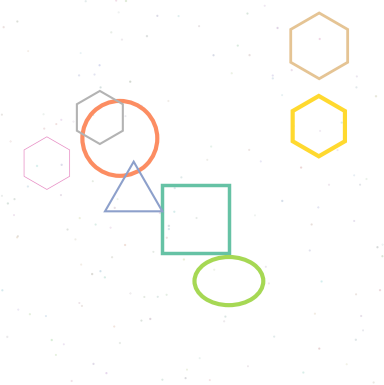[{"shape": "square", "thickness": 2.5, "radius": 0.44, "center": [0.508, 0.431]}, {"shape": "circle", "thickness": 3, "radius": 0.49, "center": [0.311, 0.641]}, {"shape": "triangle", "thickness": 1.5, "radius": 0.43, "center": [0.347, 0.494]}, {"shape": "hexagon", "thickness": 0.5, "radius": 0.34, "center": [0.122, 0.576]}, {"shape": "oval", "thickness": 3, "radius": 0.45, "center": [0.595, 0.27]}, {"shape": "hexagon", "thickness": 3, "radius": 0.39, "center": [0.828, 0.672]}, {"shape": "hexagon", "thickness": 2, "radius": 0.43, "center": [0.829, 0.881]}, {"shape": "hexagon", "thickness": 1.5, "radius": 0.34, "center": [0.259, 0.695]}]